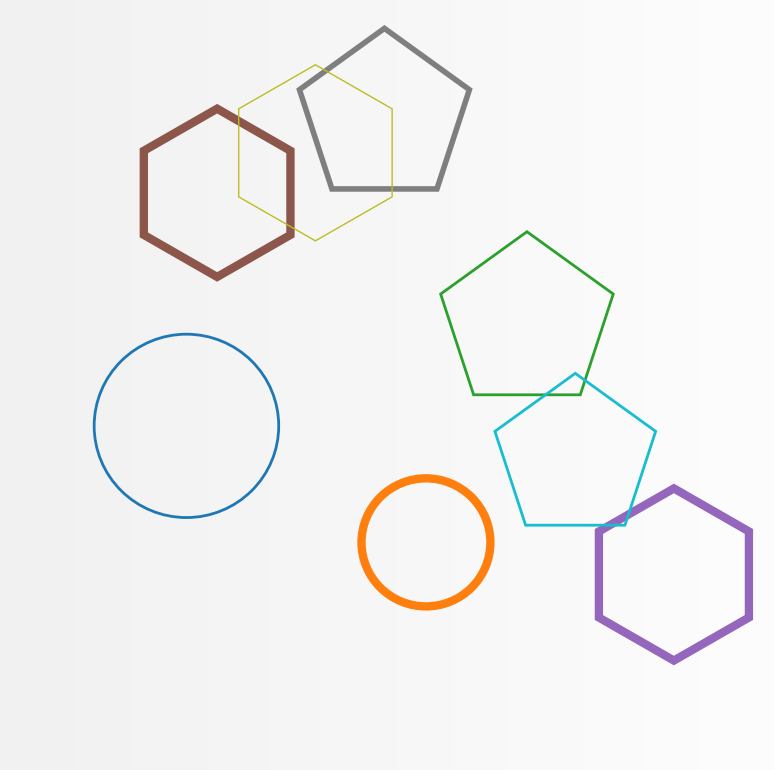[{"shape": "circle", "thickness": 1, "radius": 0.6, "center": [0.241, 0.447]}, {"shape": "circle", "thickness": 3, "radius": 0.42, "center": [0.55, 0.296]}, {"shape": "pentagon", "thickness": 1, "radius": 0.59, "center": [0.68, 0.582]}, {"shape": "hexagon", "thickness": 3, "radius": 0.56, "center": [0.87, 0.254]}, {"shape": "hexagon", "thickness": 3, "radius": 0.55, "center": [0.28, 0.75]}, {"shape": "pentagon", "thickness": 2, "radius": 0.58, "center": [0.496, 0.848]}, {"shape": "hexagon", "thickness": 0.5, "radius": 0.57, "center": [0.407, 0.802]}, {"shape": "pentagon", "thickness": 1, "radius": 0.55, "center": [0.742, 0.406]}]